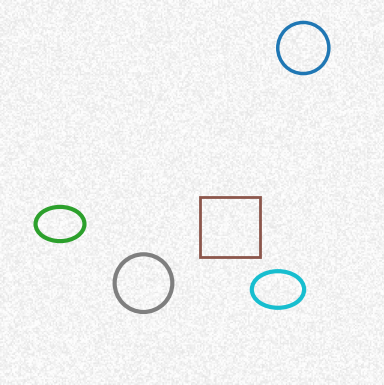[{"shape": "circle", "thickness": 2.5, "radius": 0.33, "center": [0.788, 0.875]}, {"shape": "oval", "thickness": 3, "radius": 0.32, "center": [0.156, 0.418]}, {"shape": "square", "thickness": 2, "radius": 0.39, "center": [0.598, 0.41]}, {"shape": "circle", "thickness": 3, "radius": 0.37, "center": [0.373, 0.265]}, {"shape": "oval", "thickness": 3, "radius": 0.34, "center": [0.722, 0.248]}]